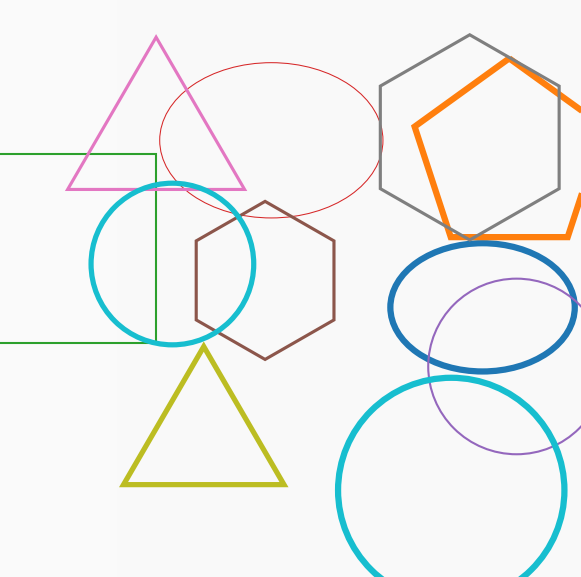[{"shape": "oval", "thickness": 3, "radius": 0.79, "center": [0.83, 0.467]}, {"shape": "pentagon", "thickness": 3, "radius": 0.86, "center": [0.876, 0.727]}, {"shape": "square", "thickness": 1, "radius": 0.82, "center": [0.105, 0.568]}, {"shape": "oval", "thickness": 0.5, "radius": 0.96, "center": [0.467, 0.756]}, {"shape": "circle", "thickness": 1, "radius": 0.76, "center": [0.889, 0.365]}, {"shape": "hexagon", "thickness": 1.5, "radius": 0.68, "center": [0.456, 0.514]}, {"shape": "triangle", "thickness": 1.5, "radius": 0.88, "center": [0.269, 0.759]}, {"shape": "hexagon", "thickness": 1.5, "radius": 0.89, "center": [0.808, 0.761]}, {"shape": "triangle", "thickness": 2.5, "radius": 0.8, "center": [0.351, 0.24]}, {"shape": "circle", "thickness": 2.5, "radius": 0.7, "center": [0.297, 0.542]}, {"shape": "circle", "thickness": 3, "radius": 0.97, "center": [0.776, 0.15]}]